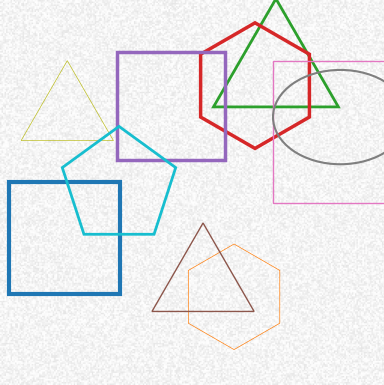[{"shape": "square", "thickness": 3, "radius": 0.73, "center": [0.167, 0.381]}, {"shape": "hexagon", "thickness": 0.5, "radius": 0.69, "center": [0.608, 0.229]}, {"shape": "triangle", "thickness": 2, "radius": 0.94, "center": [0.717, 0.816]}, {"shape": "hexagon", "thickness": 2.5, "radius": 0.82, "center": [0.662, 0.778]}, {"shape": "square", "thickness": 2.5, "radius": 0.7, "center": [0.444, 0.725]}, {"shape": "triangle", "thickness": 1, "radius": 0.77, "center": [0.527, 0.268]}, {"shape": "square", "thickness": 1, "radius": 0.92, "center": [0.892, 0.657]}, {"shape": "oval", "thickness": 1.5, "radius": 0.87, "center": [0.884, 0.696]}, {"shape": "triangle", "thickness": 0.5, "radius": 0.69, "center": [0.175, 0.704]}, {"shape": "pentagon", "thickness": 2, "radius": 0.77, "center": [0.309, 0.517]}]